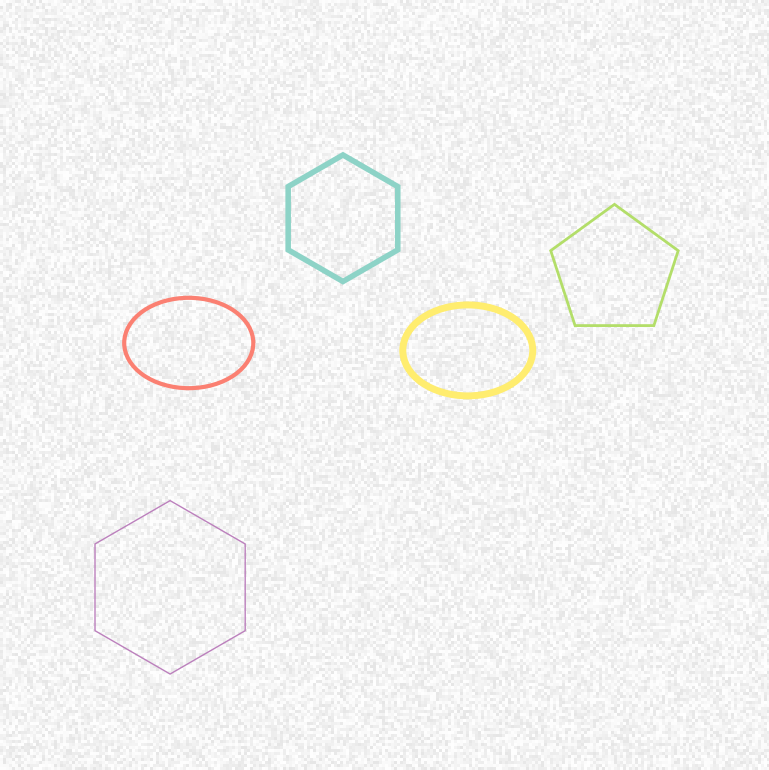[{"shape": "hexagon", "thickness": 2, "radius": 0.41, "center": [0.445, 0.717]}, {"shape": "oval", "thickness": 1.5, "radius": 0.42, "center": [0.245, 0.555]}, {"shape": "pentagon", "thickness": 1, "radius": 0.44, "center": [0.798, 0.648]}, {"shape": "hexagon", "thickness": 0.5, "radius": 0.56, "center": [0.221, 0.237]}, {"shape": "oval", "thickness": 2.5, "radius": 0.42, "center": [0.608, 0.545]}]